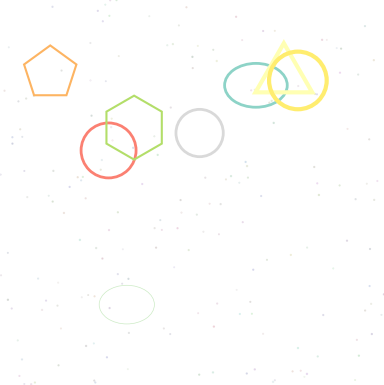[{"shape": "oval", "thickness": 2, "radius": 0.41, "center": [0.665, 0.778]}, {"shape": "triangle", "thickness": 3, "radius": 0.43, "center": [0.737, 0.803]}, {"shape": "circle", "thickness": 2, "radius": 0.36, "center": [0.282, 0.609]}, {"shape": "pentagon", "thickness": 1.5, "radius": 0.36, "center": [0.131, 0.81]}, {"shape": "hexagon", "thickness": 1.5, "radius": 0.42, "center": [0.348, 0.668]}, {"shape": "circle", "thickness": 2, "radius": 0.31, "center": [0.518, 0.654]}, {"shape": "oval", "thickness": 0.5, "radius": 0.36, "center": [0.329, 0.209]}, {"shape": "circle", "thickness": 3, "radius": 0.37, "center": [0.774, 0.791]}]